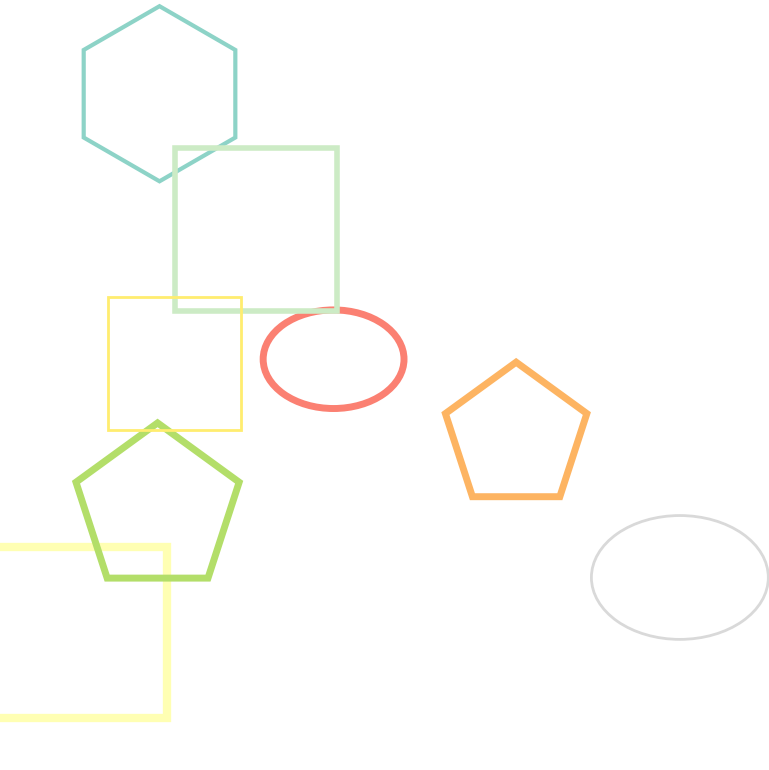[{"shape": "hexagon", "thickness": 1.5, "radius": 0.57, "center": [0.207, 0.878]}, {"shape": "square", "thickness": 3, "radius": 0.55, "center": [0.106, 0.179]}, {"shape": "oval", "thickness": 2.5, "radius": 0.46, "center": [0.433, 0.533]}, {"shape": "pentagon", "thickness": 2.5, "radius": 0.48, "center": [0.67, 0.433]}, {"shape": "pentagon", "thickness": 2.5, "radius": 0.56, "center": [0.205, 0.339]}, {"shape": "oval", "thickness": 1, "radius": 0.57, "center": [0.883, 0.25]}, {"shape": "square", "thickness": 2, "radius": 0.53, "center": [0.332, 0.702]}, {"shape": "square", "thickness": 1, "radius": 0.43, "center": [0.226, 0.528]}]